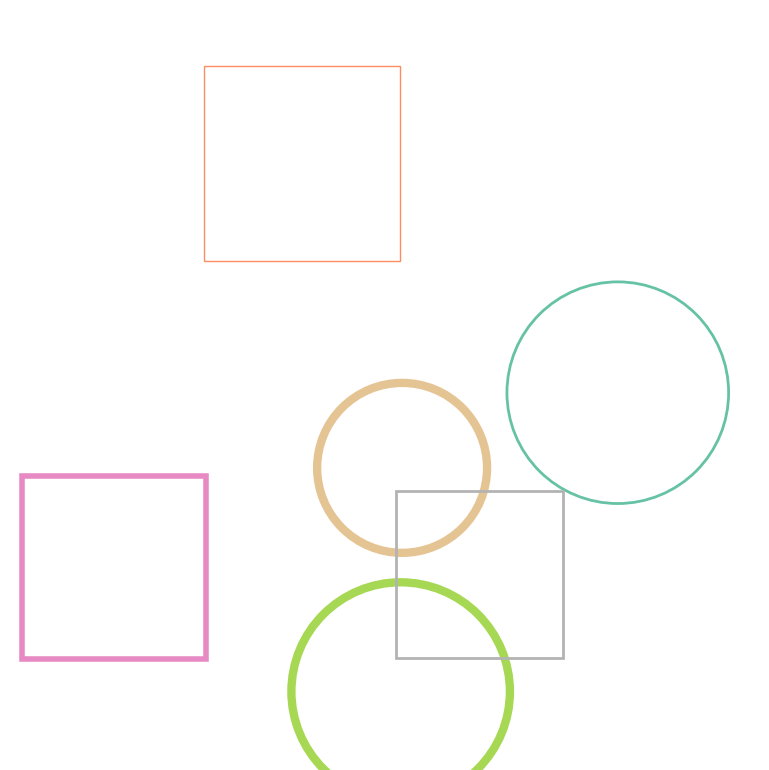[{"shape": "circle", "thickness": 1, "radius": 0.72, "center": [0.802, 0.49]}, {"shape": "square", "thickness": 0.5, "radius": 0.63, "center": [0.392, 0.787]}, {"shape": "square", "thickness": 2, "radius": 0.6, "center": [0.148, 0.263]}, {"shape": "circle", "thickness": 3, "radius": 0.71, "center": [0.52, 0.102]}, {"shape": "circle", "thickness": 3, "radius": 0.55, "center": [0.522, 0.392]}, {"shape": "square", "thickness": 1, "radius": 0.54, "center": [0.623, 0.254]}]